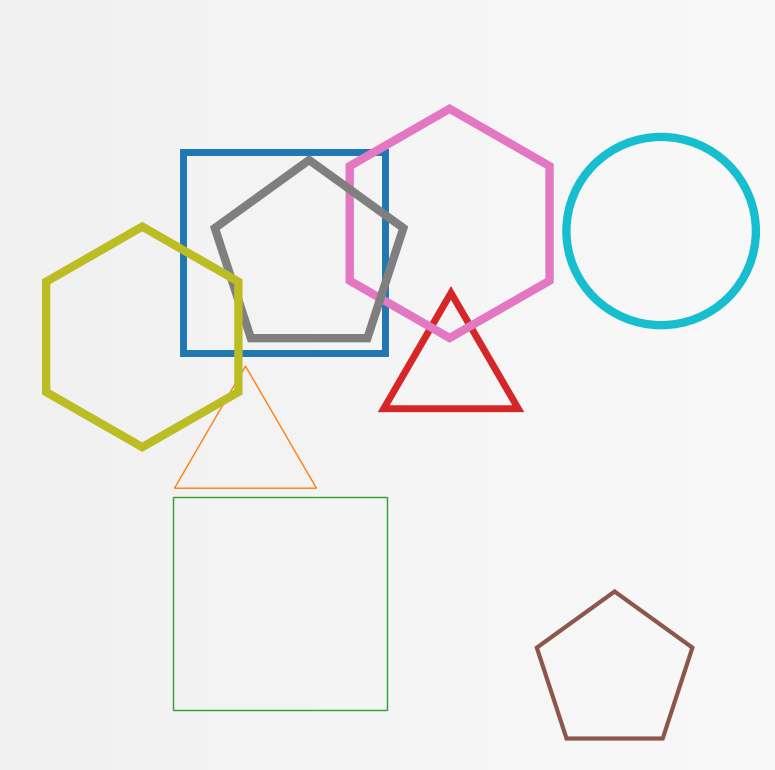[{"shape": "square", "thickness": 2.5, "radius": 0.65, "center": [0.367, 0.672]}, {"shape": "triangle", "thickness": 0.5, "radius": 0.53, "center": [0.317, 0.419]}, {"shape": "square", "thickness": 0.5, "radius": 0.69, "center": [0.361, 0.216]}, {"shape": "triangle", "thickness": 2.5, "radius": 0.5, "center": [0.582, 0.519]}, {"shape": "pentagon", "thickness": 1.5, "radius": 0.53, "center": [0.793, 0.126]}, {"shape": "hexagon", "thickness": 3, "radius": 0.74, "center": [0.58, 0.71]}, {"shape": "pentagon", "thickness": 3, "radius": 0.64, "center": [0.399, 0.664]}, {"shape": "hexagon", "thickness": 3, "radius": 0.72, "center": [0.184, 0.562]}, {"shape": "circle", "thickness": 3, "radius": 0.61, "center": [0.853, 0.7]}]